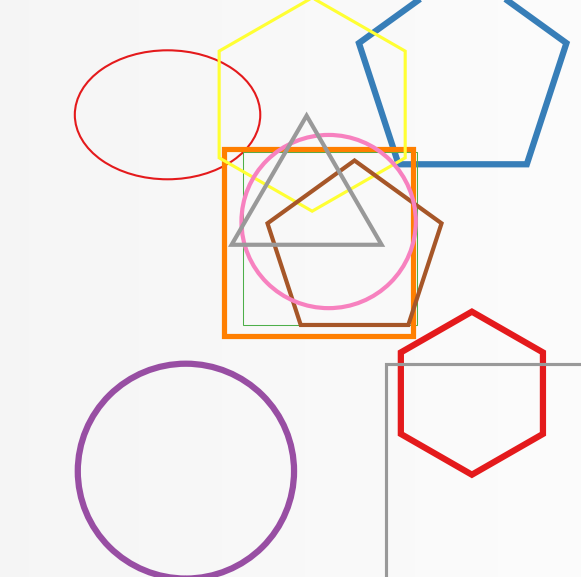[{"shape": "oval", "thickness": 1, "radius": 0.8, "center": [0.288, 0.8]}, {"shape": "hexagon", "thickness": 3, "radius": 0.71, "center": [0.812, 0.318]}, {"shape": "pentagon", "thickness": 3, "radius": 0.94, "center": [0.796, 0.866]}, {"shape": "square", "thickness": 0.5, "radius": 0.75, "center": [0.568, 0.586]}, {"shape": "circle", "thickness": 3, "radius": 0.93, "center": [0.32, 0.183]}, {"shape": "square", "thickness": 2.5, "radius": 0.81, "center": [0.548, 0.58]}, {"shape": "hexagon", "thickness": 1.5, "radius": 0.92, "center": [0.537, 0.818]}, {"shape": "pentagon", "thickness": 2, "radius": 0.79, "center": [0.61, 0.564]}, {"shape": "circle", "thickness": 2, "radius": 0.75, "center": [0.565, 0.616]}, {"shape": "triangle", "thickness": 2, "radius": 0.74, "center": [0.527, 0.65]}, {"shape": "square", "thickness": 1.5, "radius": 0.97, "center": [0.858, 0.176]}]